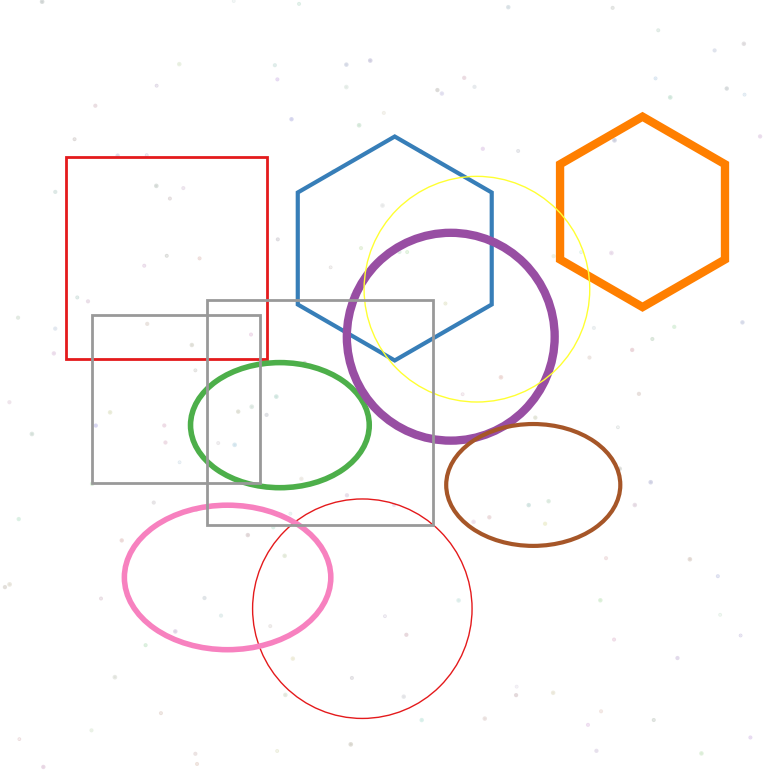[{"shape": "square", "thickness": 1, "radius": 0.66, "center": [0.216, 0.664]}, {"shape": "circle", "thickness": 0.5, "radius": 0.71, "center": [0.471, 0.209]}, {"shape": "hexagon", "thickness": 1.5, "radius": 0.73, "center": [0.513, 0.677]}, {"shape": "oval", "thickness": 2, "radius": 0.58, "center": [0.363, 0.448]}, {"shape": "circle", "thickness": 3, "radius": 0.67, "center": [0.585, 0.563]}, {"shape": "hexagon", "thickness": 3, "radius": 0.62, "center": [0.834, 0.725]}, {"shape": "circle", "thickness": 0.5, "radius": 0.73, "center": [0.619, 0.624]}, {"shape": "oval", "thickness": 1.5, "radius": 0.57, "center": [0.693, 0.37]}, {"shape": "oval", "thickness": 2, "radius": 0.67, "center": [0.296, 0.25]}, {"shape": "square", "thickness": 1, "radius": 0.54, "center": [0.229, 0.482]}, {"shape": "square", "thickness": 1, "radius": 0.73, "center": [0.416, 0.464]}]